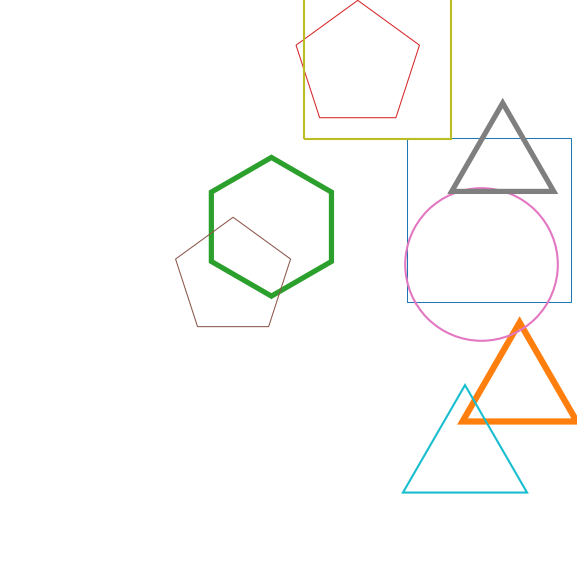[{"shape": "square", "thickness": 0.5, "radius": 0.71, "center": [0.848, 0.619]}, {"shape": "triangle", "thickness": 3, "radius": 0.57, "center": [0.9, 0.326]}, {"shape": "hexagon", "thickness": 2.5, "radius": 0.6, "center": [0.47, 0.606]}, {"shape": "pentagon", "thickness": 0.5, "radius": 0.56, "center": [0.619, 0.886]}, {"shape": "pentagon", "thickness": 0.5, "radius": 0.52, "center": [0.404, 0.518]}, {"shape": "circle", "thickness": 1, "radius": 0.66, "center": [0.834, 0.541]}, {"shape": "triangle", "thickness": 2.5, "radius": 0.51, "center": [0.871, 0.719]}, {"shape": "square", "thickness": 1, "radius": 0.63, "center": [0.654, 0.885]}, {"shape": "triangle", "thickness": 1, "radius": 0.62, "center": [0.805, 0.208]}]